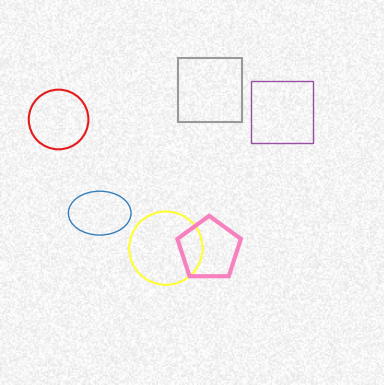[{"shape": "circle", "thickness": 1.5, "radius": 0.39, "center": [0.152, 0.69]}, {"shape": "oval", "thickness": 1, "radius": 0.41, "center": [0.259, 0.446]}, {"shape": "square", "thickness": 1, "radius": 0.4, "center": [0.733, 0.709]}, {"shape": "circle", "thickness": 1.5, "radius": 0.48, "center": [0.431, 0.355]}, {"shape": "pentagon", "thickness": 3, "radius": 0.43, "center": [0.543, 0.353]}, {"shape": "square", "thickness": 1.5, "radius": 0.41, "center": [0.546, 0.766]}]